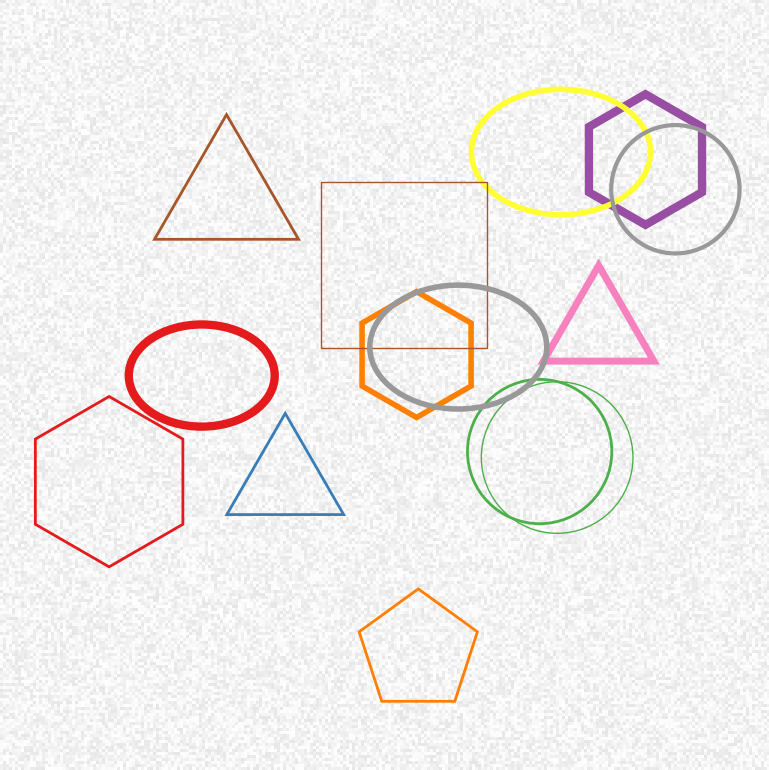[{"shape": "oval", "thickness": 3, "radius": 0.47, "center": [0.262, 0.512]}, {"shape": "hexagon", "thickness": 1, "radius": 0.55, "center": [0.142, 0.374]}, {"shape": "triangle", "thickness": 1, "radius": 0.44, "center": [0.37, 0.376]}, {"shape": "circle", "thickness": 0.5, "radius": 0.49, "center": [0.724, 0.406]}, {"shape": "circle", "thickness": 1, "radius": 0.47, "center": [0.701, 0.414]}, {"shape": "hexagon", "thickness": 3, "radius": 0.42, "center": [0.838, 0.793]}, {"shape": "hexagon", "thickness": 2, "radius": 0.41, "center": [0.541, 0.54]}, {"shape": "pentagon", "thickness": 1, "radius": 0.4, "center": [0.543, 0.155]}, {"shape": "oval", "thickness": 2, "radius": 0.58, "center": [0.728, 0.803]}, {"shape": "square", "thickness": 0.5, "radius": 0.54, "center": [0.525, 0.656]}, {"shape": "triangle", "thickness": 1, "radius": 0.54, "center": [0.294, 0.743]}, {"shape": "triangle", "thickness": 2.5, "radius": 0.41, "center": [0.778, 0.572]}, {"shape": "circle", "thickness": 1.5, "radius": 0.42, "center": [0.877, 0.754]}, {"shape": "oval", "thickness": 2, "radius": 0.57, "center": [0.595, 0.549]}]